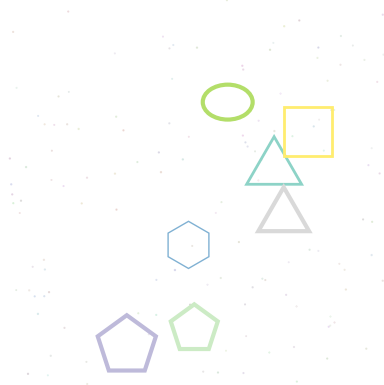[{"shape": "triangle", "thickness": 2, "radius": 0.41, "center": [0.712, 0.563]}, {"shape": "pentagon", "thickness": 3, "radius": 0.4, "center": [0.329, 0.102]}, {"shape": "hexagon", "thickness": 1, "radius": 0.31, "center": [0.49, 0.364]}, {"shape": "oval", "thickness": 3, "radius": 0.32, "center": [0.591, 0.735]}, {"shape": "triangle", "thickness": 3, "radius": 0.38, "center": [0.737, 0.438]}, {"shape": "pentagon", "thickness": 3, "radius": 0.32, "center": [0.505, 0.145]}, {"shape": "square", "thickness": 2, "radius": 0.32, "center": [0.799, 0.658]}]